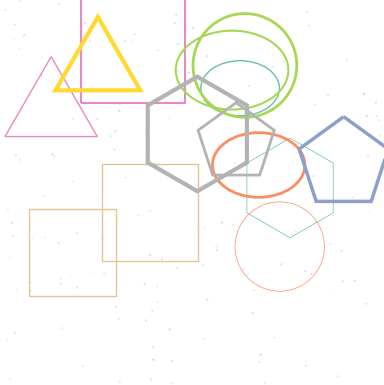[{"shape": "hexagon", "thickness": 0.5, "radius": 0.65, "center": [0.753, 0.512]}, {"shape": "oval", "thickness": 1, "radius": 0.51, "center": [0.624, 0.771]}, {"shape": "oval", "thickness": 2, "radius": 0.6, "center": [0.672, 0.571]}, {"shape": "circle", "thickness": 0.5, "radius": 0.58, "center": [0.727, 0.36]}, {"shape": "pentagon", "thickness": 2.5, "radius": 0.61, "center": [0.893, 0.575]}, {"shape": "triangle", "thickness": 1, "radius": 0.69, "center": [0.133, 0.715]}, {"shape": "square", "thickness": 1.5, "radius": 0.68, "center": [0.346, 0.868]}, {"shape": "circle", "thickness": 2, "radius": 0.67, "center": [0.636, 0.83]}, {"shape": "oval", "thickness": 1.5, "radius": 0.73, "center": [0.603, 0.818]}, {"shape": "triangle", "thickness": 3, "radius": 0.64, "center": [0.254, 0.829]}, {"shape": "square", "thickness": 1, "radius": 0.62, "center": [0.391, 0.448]}, {"shape": "square", "thickness": 1, "radius": 0.57, "center": [0.188, 0.345]}, {"shape": "pentagon", "thickness": 2, "radius": 0.52, "center": [0.613, 0.629]}, {"shape": "hexagon", "thickness": 3, "radius": 0.74, "center": [0.513, 0.652]}]